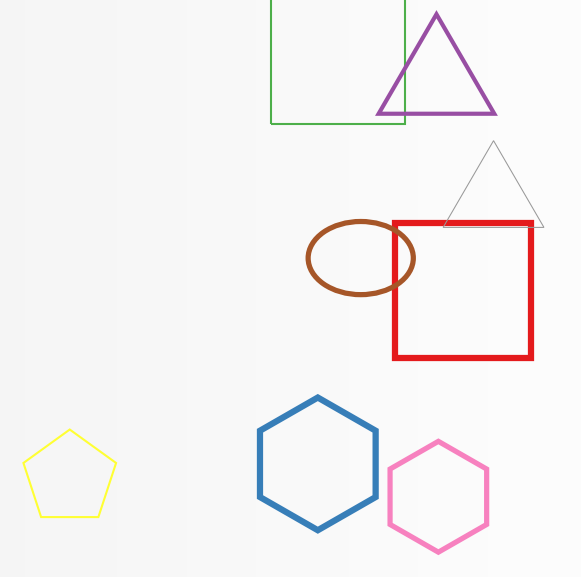[{"shape": "square", "thickness": 3, "radius": 0.58, "center": [0.797, 0.496]}, {"shape": "hexagon", "thickness": 3, "radius": 0.57, "center": [0.547, 0.196]}, {"shape": "square", "thickness": 1, "radius": 0.57, "center": [0.582, 0.899]}, {"shape": "triangle", "thickness": 2, "radius": 0.57, "center": [0.751, 0.86]}, {"shape": "pentagon", "thickness": 1, "radius": 0.42, "center": [0.12, 0.172]}, {"shape": "oval", "thickness": 2.5, "radius": 0.45, "center": [0.621, 0.552]}, {"shape": "hexagon", "thickness": 2.5, "radius": 0.48, "center": [0.754, 0.139]}, {"shape": "triangle", "thickness": 0.5, "radius": 0.5, "center": [0.849, 0.655]}]